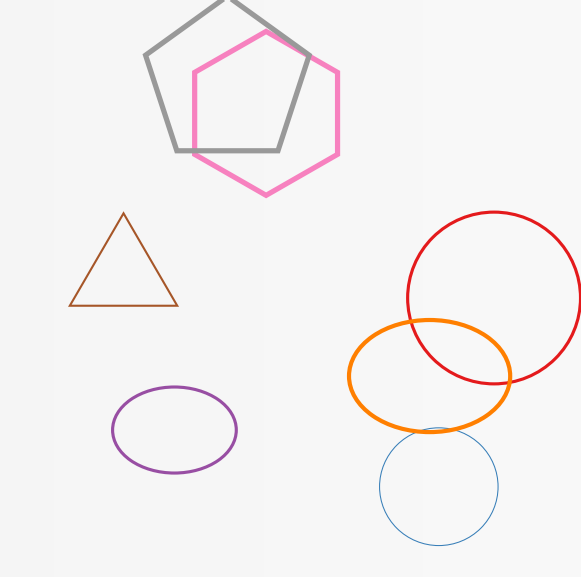[{"shape": "circle", "thickness": 1.5, "radius": 0.74, "center": [0.85, 0.483]}, {"shape": "circle", "thickness": 0.5, "radius": 0.51, "center": [0.755, 0.156]}, {"shape": "oval", "thickness": 1.5, "radius": 0.53, "center": [0.3, 0.255]}, {"shape": "oval", "thickness": 2, "radius": 0.69, "center": [0.739, 0.348]}, {"shape": "triangle", "thickness": 1, "radius": 0.53, "center": [0.213, 0.523]}, {"shape": "hexagon", "thickness": 2.5, "radius": 0.71, "center": [0.458, 0.803]}, {"shape": "pentagon", "thickness": 2.5, "radius": 0.74, "center": [0.391, 0.858]}]